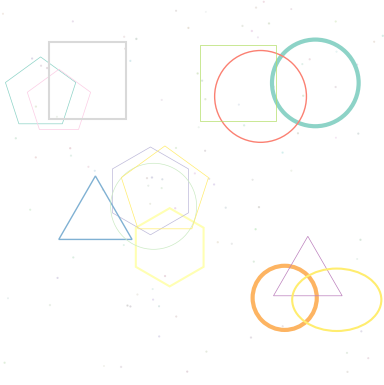[{"shape": "pentagon", "thickness": 0.5, "radius": 0.48, "center": [0.105, 0.756]}, {"shape": "circle", "thickness": 3, "radius": 0.56, "center": [0.819, 0.785]}, {"shape": "hexagon", "thickness": 1.5, "radius": 0.51, "center": [0.441, 0.358]}, {"shape": "hexagon", "thickness": 0.5, "radius": 0.57, "center": [0.391, 0.504]}, {"shape": "circle", "thickness": 1, "radius": 0.6, "center": [0.677, 0.75]}, {"shape": "triangle", "thickness": 1, "radius": 0.55, "center": [0.248, 0.433]}, {"shape": "circle", "thickness": 3, "radius": 0.42, "center": [0.739, 0.226]}, {"shape": "square", "thickness": 0.5, "radius": 0.49, "center": [0.617, 0.783]}, {"shape": "pentagon", "thickness": 0.5, "radius": 0.43, "center": [0.153, 0.734]}, {"shape": "square", "thickness": 1.5, "radius": 0.5, "center": [0.228, 0.791]}, {"shape": "triangle", "thickness": 0.5, "radius": 0.52, "center": [0.8, 0.283]}, {"shape": "circle", "thickness": 0.5, "radius": 0.56, "center": [0.399, 0.464]}, {"shape": "pentagon", "thickness": 0.5, "radius": 0.59, "center": [0.428, 0.502]}, {"shape": "oval", "thickness": 1.5, "radius": 0.58, "center": [0.875, 0.221]}]